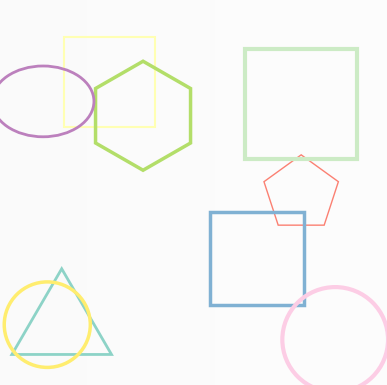[{"shape": "triangle", "thickness": 2, "radius": 0.74, "center": [0.159, 0.153]}, {"shape": "square", "thickness": 1.5, "radius": 0.58, "center": [0.282, 0.787]}, {"shape": "pentagon", "thickness": 1, "radius": 0.5, "center": [0.777, 0.497]}, {"shape": "square", "thickness": 2.5, "radius": 0.61, "center": [0.663, 0.328]}, {"shape": "hexagon", "thickness": 2.5, "radius": 0.71, "center": [0.369, 0.699]}, {"shape": "circle", "thickness": 3, "radius": 0.68, "center": [0.865, 0.118]}, {"shape": "oval", "thickness": 2, "radius": 0.66, "center": [0.111, 0.737]}, {"shape": "square", "thickness": 3, "radius": 0.72, "center": [0.777, 0.73]}, {"shape": "circle", "thickness": 2.5, "radius": 0.56, "center": [0.122, 0.157]}]